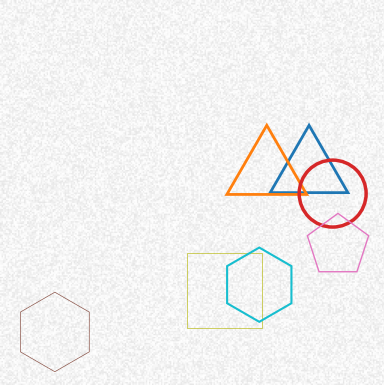[{"shape": "triangle", "thickness": 2, "radius": 0.58, "center": [0.803, 0.558]}, {"shape": "triangle", "thickness": 2, "radius": 0.6, "center": [0.693, 0.555]}, {"shape": "circle", "thickness": 2.5, "radius": 0.43, "center": [0.864, 0.497]}, {"shape": "hexagon", "thickness": 0.5, "radius": 0.52, "center": [0.142, 0.138]}, {"shape": "pentagon", "thickness": 1, "radius": 0.42, "center": [0.878, 0.362]}, {"shape": "square", "thickness": 0.5, "radius": 0.48, "center": [0.584, 0.246]}, {"shape": "hexagon", "thickness": 1.5, "radius": 0.48, "center": [0.673, 0.261]}]